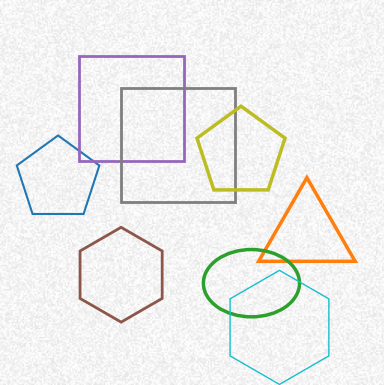[{"shape": "pentagon", "thickness": 1.5, "radius": 0.56, "center": [0.151, 0.535]}, {"shape": "triangle", "thickness": 2.5, "radius": 0.72, "center": [0.797, 0.394]}, {"shape": "oval", "thickness": 2.5, "radius": 0.62, "center": [0.653, 0.264]}, {"shape": "square", "thickness": 2, "radius": 0.68, "center": [0.341, 0.717]}, {"shape": "hexagon", "thickness": 2, "radius": 0.62, "center": [0.315, 0.286]}, {"shape": "square", "thickness": 2, "radius": 0.74, "center": [0.462, 0.623]}, {"shape": "pentagon", "thickness": 2.5, "radius": 0.6, "center": [0.626, 0.604]}, {"shape": "hexagon", "thickness": 1, "radius": 0.74, "center": [0.726, 0.15]}]